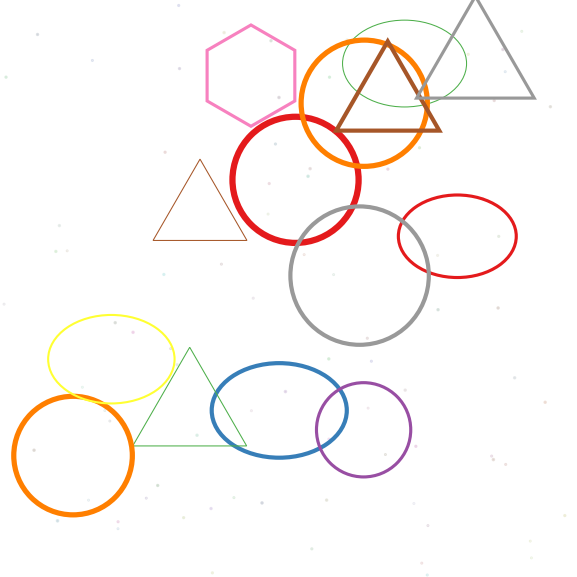[{"shape": "circle", "thickness": 3, "radius": 0.55, "center": [0.512, 0.688]}, {"shape": "oval", "thickness": 1.5, "radius": 0.51, "center": [0.792, 0.59]}, {"shape": "oval", "thickness": 2, "radius": 0.58, "center": [0.484, 0.288]}, {"shape": "oval", "thickness": 0.5, "radius": 0.54, "center": [0.701, 0.889]}, {"shape": "triangle", "thickness": 0.5, "radius": 0.57, "center": [0.328, 0.284]}, {"shape": "circle", "thickness": 1.5, "radius": 0.41, "center": [0.63, 0.255]}, {"shape": "circle", "thickness": 2.5, "radius": 0.51, "center": [0.127, 0.21]}, {"shape": "circle", "thickness": 2.5, "radius": 0.55, "center": [0.631, 0.82]}, {"shape": "oval", "thickness": 1, "radius": 0.55, "center": [0.193, 0.377]}, {"shape": "triangle", "thickness": 2, "radius": 0.52, "center": [0.671, 0.824]}, {"shape": "triangle", "thickness": 0.5, "radius": 0.47, "center": [0.346, 0.63]}, {"shape": "hexagon", "thickness": 1.5, "radius": 0.44, "center": [0.435, 0.868]}, {"shape": "triangle", "thickness": 1.5, "radius": 0.59, "center": [0.823, 0.888]}, {"shape": "circle", "thickness": 2, "radius": 0.6, "center": [0.623, 0.522]}]